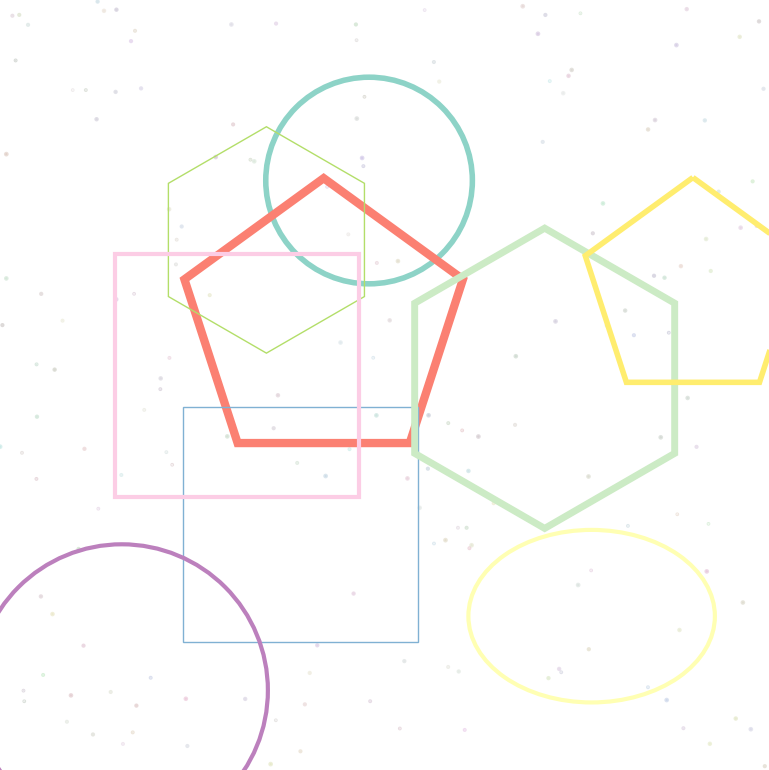[{"shape": "circle", "thickness": 2, "radius": 0.67, "center": [0.479, 0.766]}, {"shape": "oval", "thickness": 1.5, "radius": 0.8, "center": [0.768, 0.2]}, {"shape": "pentagon", "thickness": 3, "radius": 0.95, "center": [0.42, 0.578]}, {"shape": "square", "thickness": 0.5, "radius": 0.76, "center": [0.39, 0.319]}, {"shape": "hexagon", "thickness": 0.5, "radius": 0.74, "center": [0.346, 0.688]}, {"shape": "square", "thickness": 1.5, "radius": 0.79, "center": [0.308, 0.512]}, {"shape": "circle", "thickness": 1.5, "radius": 0.95, "center": [0.158, 0.103]}, {"shape": "hexagon", "thickness": 2.5, "radius": 0.97, "center": [0.707, 0.509]}, {"shape": "pentagon", "thickness": 2, "radius": 0.74, "center": [0.9, 0.622]}]